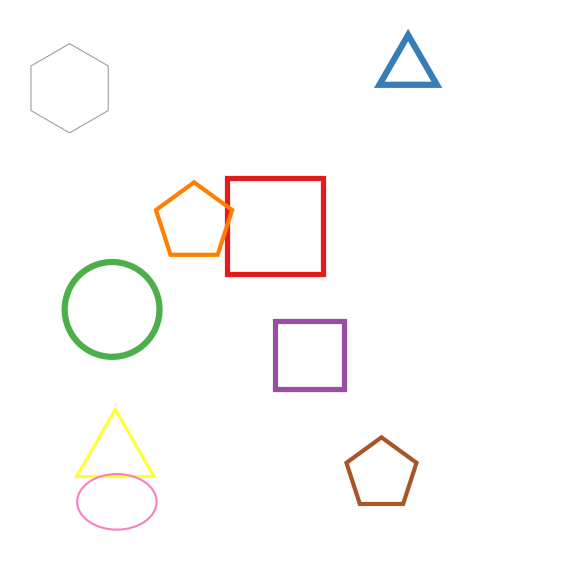[{"shape": "square", "thickness": 2.5, "radius": 0.41, "center": [0.476, 0.608]}, {"shape": "triangle", "thickness": 3, "radius": 0.29, "center": [0.707, 0.881]}, {"shape": "circle", "thickness": 3, "radius": 0.41, "center": [0.194, 0.463]}, {"shape": "square", "thickness": 2.5, "radius": 0.3, "center": [0.536, 0.385]}, {"shape": "pentagon", "thickness": 2, "radius": 0.35, "center": [0.336, 0.614]}, {"shape": "triangle", "thickness": 1.5, "radius": 0.39, "center": [0.2, 0.213]}, {"shape": "pentagon", "thickness": 2, "radius": 0.32, "center": [0.661, 0.178]}, {"shape": "oval", "thickness": 1, "radius": 0.34, "center": [0.202, 0.13]}, {"shape": "hexagon", "thickness": 0.5, "radius": 0.39, "center": [0.121, 0.846]}]